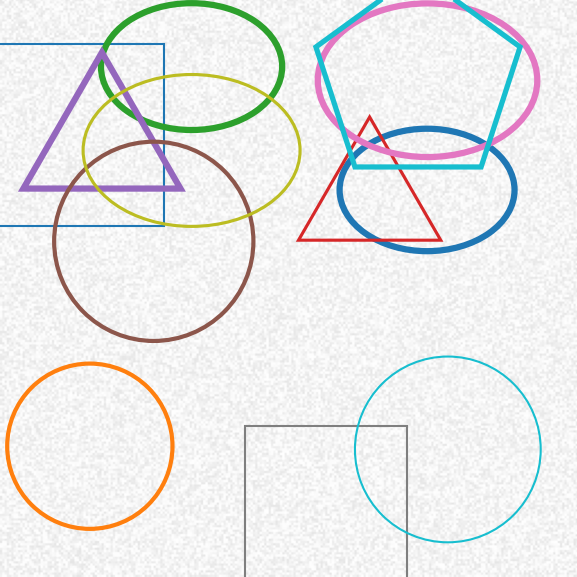[{"shape": "oval", "thickness": 3, "radius": 0.76, "center": [0.74, 0.67]}, {"shape": "square", "thickness": 1, "radius": 0.79, "center": [0.126, 0.766]}, {"shape": "circle", "thickness": 2, "radius": 0.72, "center": [0.156, 0.226]}, {"shape": "oval", "thickness": 3, "radius": 0.78, "center": [0.332, 0.884]}, {"shape": "triangle", "thickness": 1.5, "radius": 0.71, "center": [0.64, 0.654]}, {"shape": "triangle", "thickness": 3, "radius": 0.79, "center": [0.176, 0.751]}, {"shape": "circle", "thickness": 2, "radius": 0.86, "center": [0.266, 0.581]}, {"shape": "oval", "thickness": 3, "radius": 0.95, "center": [0.74, 0.86]}, {"shape": "square", "thickness": 1, "radius": 0.7, "center": [0.565, 0.121]}, {"shape": "oval", "thickness": 1.5, "radius": 0.94, "center": [0.332, 0.739]}, {"shape": "circle", "thickness": 1, "radius": 0.8, "center": [0.775, 0.221]}, {"shape": "pentagon", "thickness": 2.5, "radius": 0.93, "center": [0.724, 0.86]}]